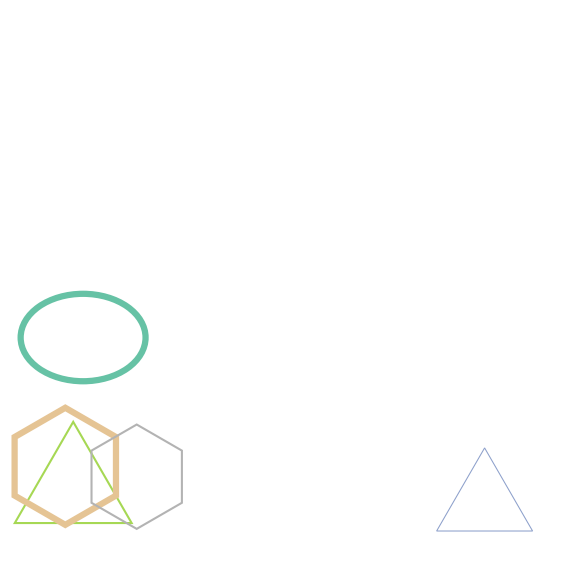[{"shape": "oval", "thickness": 3, "radius": 0.54, "center": [0.144, 0.415]}, {"shape": "triangle", "thickness": 0.5, "radius": 0.48, "center": [0.839, 0.128]}, {"shape": "triangle", "thickness": 1, "radius": 0.58, "center": [0.127, 0.152]}, {"shape": "hexagon", "thickness": 3, "radius": 0.51, "center": [0.113, 0.192]}, {"shape": "hexagon", "thickness": 1, "radius": 0.45, "center": [0.237, 0.174]}]